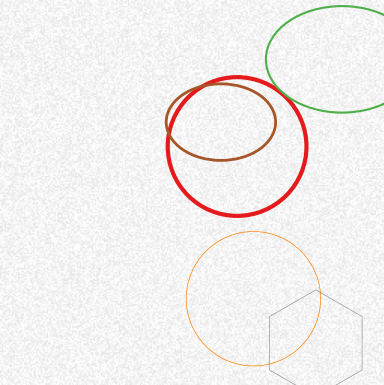[{"shape": "circle", "thickness": 3, "radius": 0.9, "center": [0.616, 0.619]}, {"shape": "oval", "thickness": 1.5, "radius": 0.99, "center": [0.888, 0.846]}, {"shape": "circle", "thickness": 0.5, "radius": 0.87, "center": [0.658, 0.224]}, {"shape": "oval", "thickness": 2, "radius": 0.71, "center": [0.574, 0.683]}, {"shape": "hexagon", "thickness": 0.5, "radius": 0.69, "center": [0.82, 0.108]}]